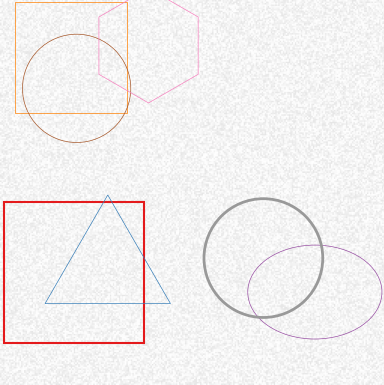[{"shape": "square", "thickness": 1.5, "radius": 0.91, "center": [0.192, 0.292]}, {"shape": "triangle", "thickness": 0.5, "radius": 0.94, "center": [0.28, 0.306]}, {"shape": "oval", "thickness": 0.5, "radius": 0.87, "center": [0.818, 0.241]}, {"shape": "square", "thickness": 0.5, "radius": 0.72, "center": [0.184, 0.851]}, {"shape": "circle", "thickness": 0.5, "radius": 0.7, "center": [0.199, 0.771]}, {"shape": "hexagon", "thickness": 0.5, "radius": 0.74, "center": [0.386, 0.881]}, {"shape": "circle", "thickness": 2, "radius": 0.77, "center": [0.684, 0.33]}]